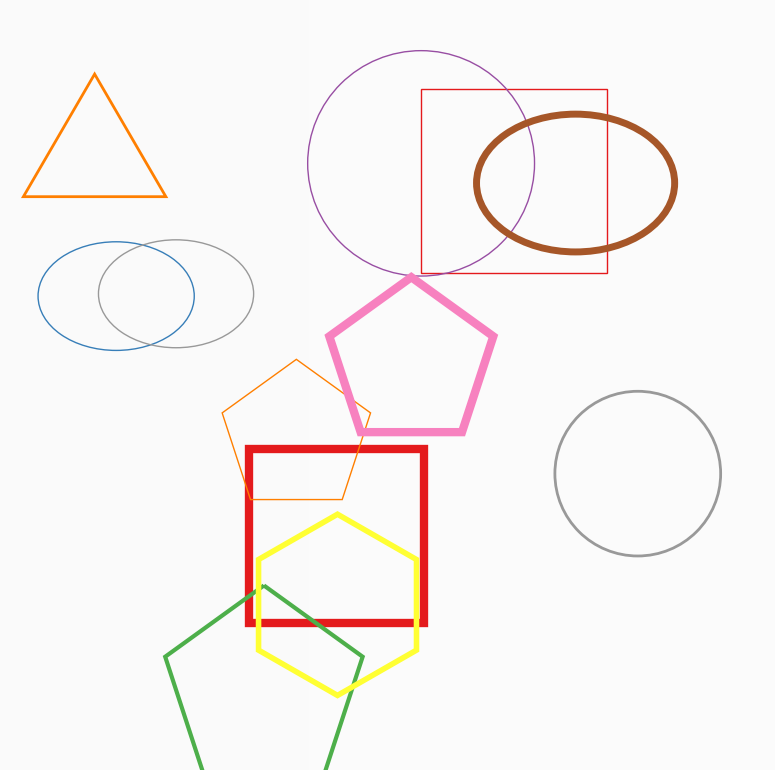[{"shape": "square", "thickness": 3, "radius": 0.56, "center": [0.435, 0.304]}, {"shape": "square", "thickness": 0.5, "radius": 0.6, "center": [0.663, 0.765]}, {"shape": "oval", "thickness": 0.5, "radius": 0.5, "center": [0.15, 0.615]}, {"shape": "pentagon", "thickness": 1.5, "radius": 0.67, "center": [0.341, 0.106]}, {"shape": "circle", "thickness": 0.5, "radius": 0.73, "center": [0.543, 0.788]}, {"shape": "triangle", "thickness": 1, "radius": 0.53, "center": [0.122, 0.798]}, {"shape": "pentagon", "thickness": 0.5, "radius": 0.5, "center": [0.382, 0.433]}, {"shape": "hexagon", "thickness": 2, "radius": 0.59, "center": [0.436, 0.215]}, {"shape": "oval", "thickness": 2.5, "radius": 0.64, "center": [0.743, 0.762]}, {"shape": "pentagon", "thickness": 3, "radius": 0.56, "center": [0.531, 0.529]}, {"shape": "circle", "thickness": 1, "radius": 0.53, "center": [0.823, 0.385]}, {"shape": "oval", "thickness": 0.5, "radius": 0.5, "center": [0.227, 0.618]}]